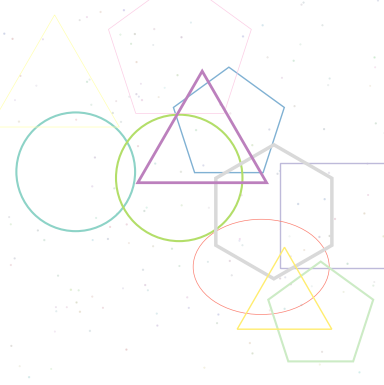[{"shape": "circle", "thickness": 1.5, "radius": 0.77, "center": [0.197, 0.554]}, {"shape": "triangle", "thickness": 0.5, "radius": 0.97, "center": [0.142, 0.767]}, {"shape": "square", "thickness": 1, "radius": 0.68, "center": [0.865, 0.44]}, {"shape": "oval", "thickness": 0.5, "radius": 0.88, "center": [0.678, 0.307]}, {"shape": "pentagon", "thickness": 1, "radius": 0.76, "center": [0.594, 0.674]}, {"shape": "circle", "thickness": 1.5, "radius": 0.82, "center": [0.466, 0.538]}, {"shape": "pentagon", "thickness": 0.5, "radius": 0.98, "center": [0.467, 0.863]}, {"shape": "hexagon", "thickness": 2.5, "radius": 0.87, "center": [0.711, 0.45]}, {"shape": "triangle", "thickness": 2, "radius": 0.97, "center": [0.525, 0.622]}, {"shape": "pentagon", "thickness": 1.5, "radius": 0.72, "center": [0.833, 0.177]}, {"shape": "triangle", "thickness": 1, "radius": 0.71, "center": [0.739, 0.216]}]